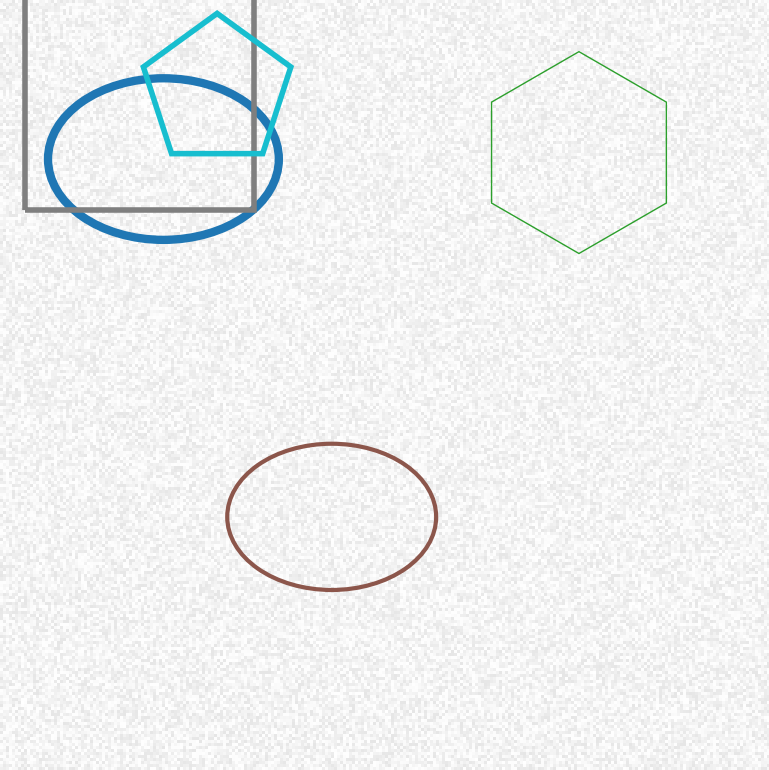[{"shape": "oval", "thickness": 3, "radius": 0.75, "center": [0.212, 0.793]}, {"shape": "hexagon", "thickness": 0.5, "radius": 0.66, "center": [0.752, 0.802]}, {"shape": "oval", "thickness": 1.5, "radius": 0.68, "center": [0.431, 0.329]}, {"shape": "square", "thickness": 2, "radius": 0.74, "center": [0.181, 0.875]}, {"shape": "pentagon", "thickness": 2, "radius": 0.5, "center": [0.282, 0.882]}]